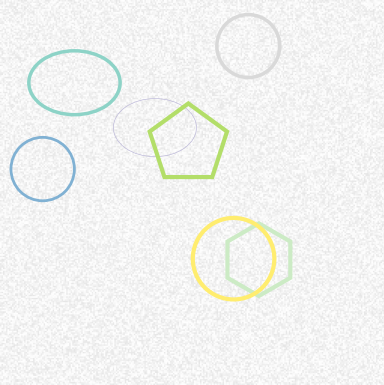[{"shape": "oval", "thickness": 2.5, "radius": 0.59, "center": [0.193, 0.785]}, {"shape": "oval", "thickness": 0.5, "radius": 0.54, "center": [0.402, 0.669]}, {"shape": "circle", "thickness": 2, "radius": 0.41, "center": [0.111, 0.561]}, {"shape": "pentagon", "thickness": 3, "radius": 0.53, "center": [0.489, 0.626]}, {"shape": "circle", "thickness": 2.5, "radius": 0.41, "center": [0.645, 0.88]}, {"shape": "hexagon", "thickness": 3, "radius": 0.47, "center": [0.672, 0.326]}, {"shape": "circle", "thickness": 3, "radius": 0.53, "center": [0.607, 0.328]}]